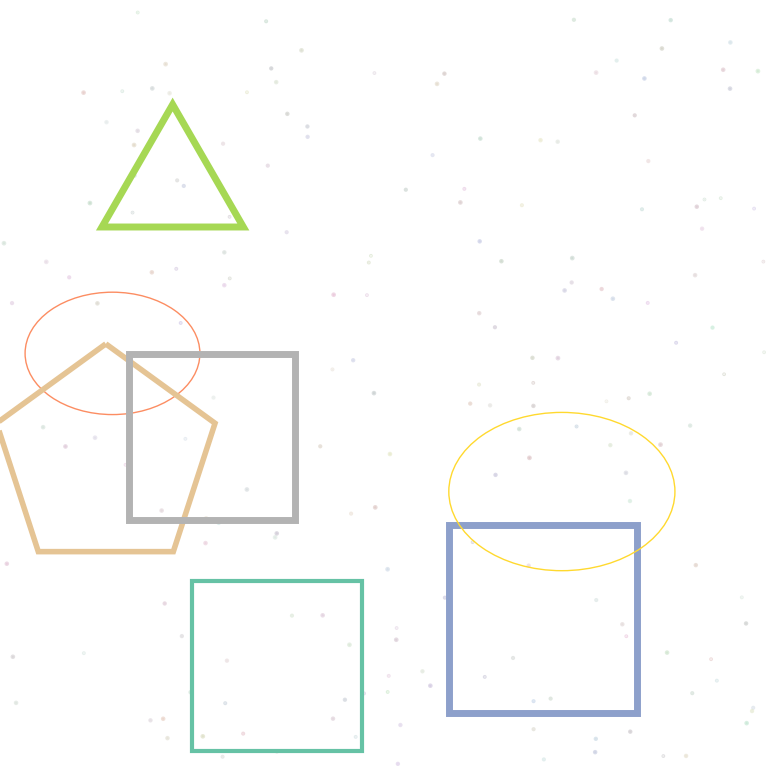[{"shape": "square", "thickness": 1.5, "radius": 0.55, "center": [0.36, 0.135]}, {"shape": "oval", "thickness": 0.5, "radius": 0.57, "center": [0.146, 0.541]}, {"shape": "square", "thickness": 2.5, "radius": 0.61, "center": [0.705, 0.197]}, {"shape": "triangle", "thickness": 2.5, "radius": 0.53, "center": [0.224, 0.758]}, {"shape": "oval", "thickness": 0.5, "radius": 0.73, "center": [0.73, 0.362]}, {"shape": "pentagon", "thickness": 2, "radius": 0.75, "center": [0.137, 0.404]}, {"shape": "square", "thickness": 2.5, "radius": 0.54, "center": [0.275, 0.433]}]